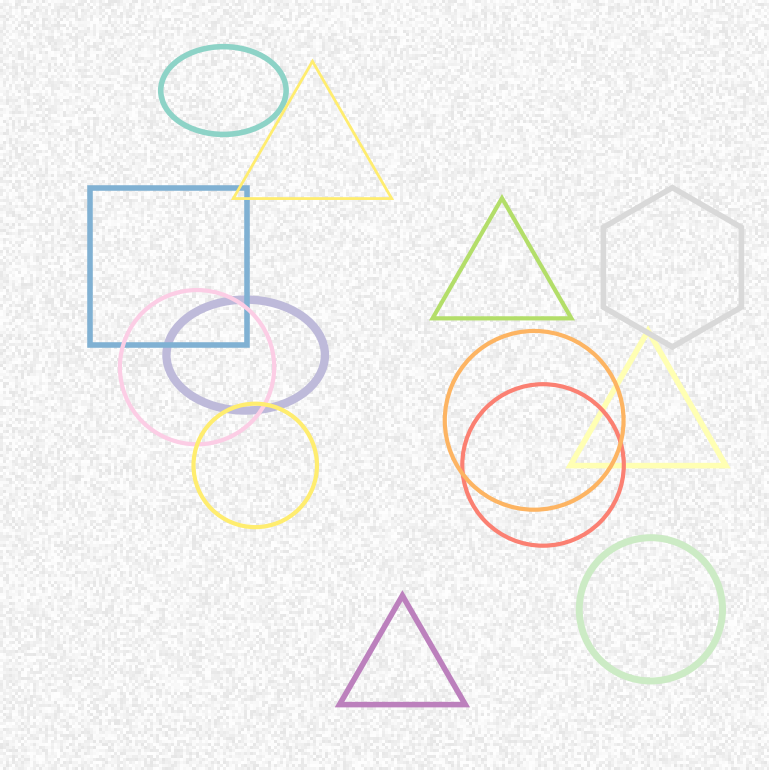[{"shape": "oval", "thickness": 2, "radius": 0.41, "center": [0.29, 0.882]}, {"shape": "triangle", "thickness": 2, "radius": 0.58, "center": [0.842, 0.454]}, {"shape": "oval", "thickness": 3, "radius": 0.51, "center": [0.319, 0.539]}, {"shape": "circle", "thickness": 1.5, "radius": 0.52, "center": [0.705, 0.396]}, {"shape": "square", "thickness": 2, "radius": 0.51, "center": [0.219, 0.654]}, {"shape": "circle", "thickness": 1.5, "radius": 0.58, "center": [0.694, 0.454]}, {"shape": "triangle", "thickness": 1.5, "radius": 0.52, "center": [0.652, 0.639]}, {"shape": "circle", "thickness": 1.5, "radius": 0.5, "center": [0.256, 0.523]}, {"shape": "hexagon", "thickness": 2, "radius": 0.52, "center": [0.873, 0.653]}, {"shape": "triangle", "thickness": 2, "radius": 0.47, "center": [0.523, 0.132]}, {"shape": "circle", "thickness": 2.5, "radius": 0.47, "center": [0.845, 0.209]}, {"shape": "triangle", "thickness": 1, "radius": 0.59, "center": [0.406, 0.802]}, {"shape": "circle", "thickness": 1.5, "radius": 0.4, "center": [0.331, 0.396]}]